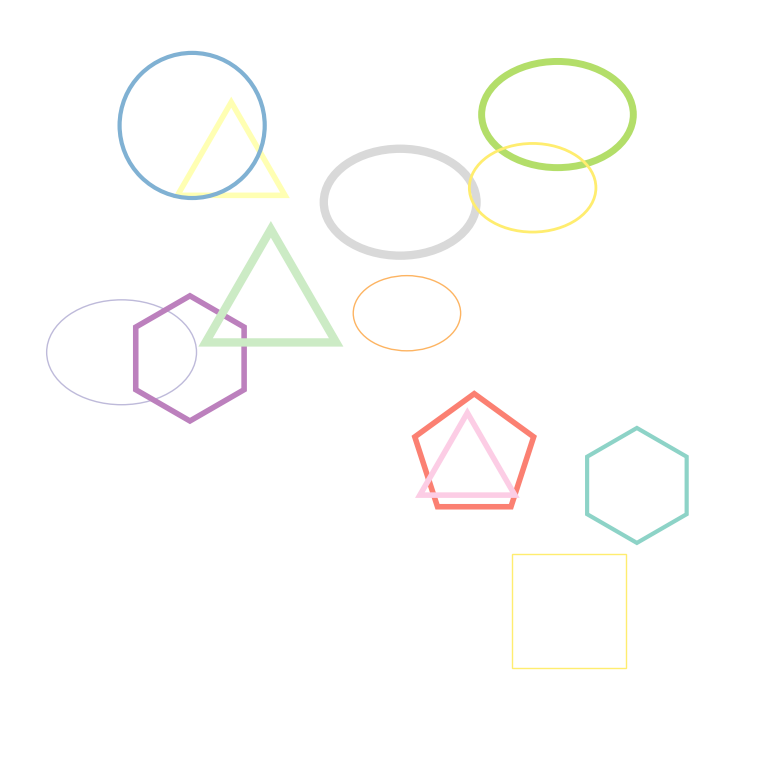[{"shape": "hexagon", "thickness": 1.5, "radius": 0.37, "center": [0.827, 0.37]}, {"shape": "triangle", "thickness": 2, "radius": 0.4, "center": [0.3, 0.787]}, {"shape": "oval", "thickness": 0.5, "radius": 0.49, "center": [0.158, 0.543]}, {"shape": "pentagon", "thickness": 2, "radius": 0.41, "center": [0.616, 0.408]}, {"shape": "circle", "thickness": 1.5, "radius": 0.47, "center": [0.25, 0.837]}, {"shape": "oval", "thickness": 0.5, "radius": 0.35, "center": [0.528, 0.593]}, {"shape": "oval", "thickness": 2.5, "radius": 0.49, "center": [0.724, 0.851]}, {"shape": "triangle", "thickness": 2, "radius": 0.36, "center": [0.607, 0.393]}, {"shape": "oval", "thickness": 3, "radius": 0.5, "center": [0.52, 0.737]}, {"shape": "hexagon", "thickness": 2, "radius": 0.41, "center": [0.247, 0.535]}, {"shape": "triangle", "thickness": 3, "radius": 0.49, "center": [0.352, 0.604]}, {"shape": "oval", "thickness": 1, "radius": 0.41, "center": [0.692, 0.756]}, {"shape": "square", "thickness": 0.5, "radius": 0.37, "center": [0.739, 0.206]}]